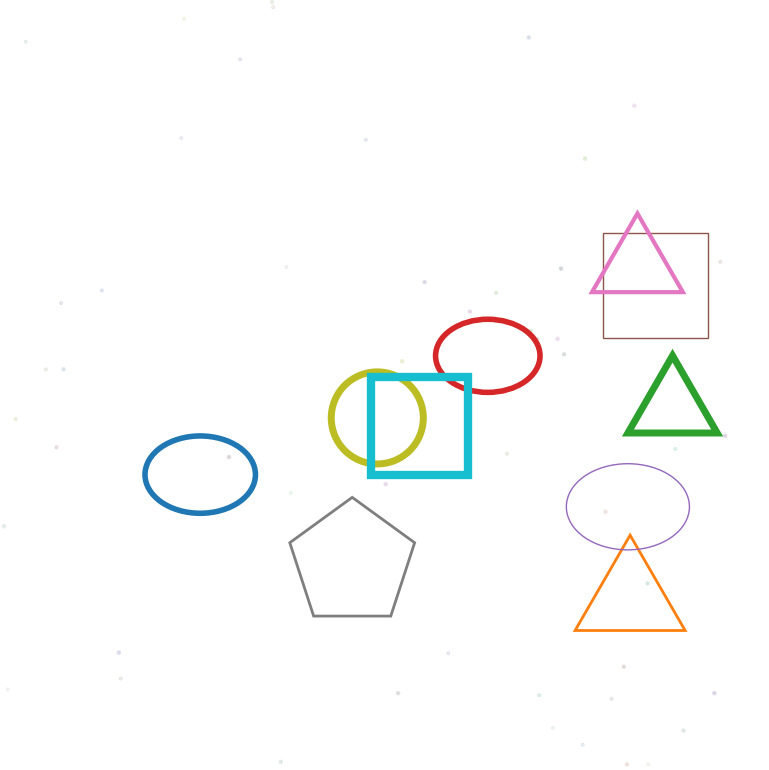[{"shape": "oval", "thickness": 2, "radius": 0.36, "center": [0.26, 0.384]}, {"shape": "triangle", "thickness": 1, "radius": 0.41, "center": [0.818, 0.222]}, {"shape": "triangle", "thickness": 2.5, "radius": 0.33, "center": [0.873, 0.471]}, {"shape": "oval", "thickness": 2, "radius": 0.34, "center": [0.634, 0.538]}, {"shape": "oval", "thickness": 0.5, "radius": 0.4, "center": [0.815, 0.342]}, {"shape": "square", "thickness": 0.5, "radius": 0.34, "center": [0.852, 0.629]}, {"shape": "triangle", "thickness": 1.5, "radius": 0.34, "center": [0.828, 0.655]}, {"shape": "pentagon", "thickness": 1, "radius": 0.43, "center": [0.457, 0.269]}, {"shape": "circle", "thickness": 2.5, "radius": 0.3, "center": [0.49, 0.457]}, {"shape": "square", "thickness": 3, "radius": 0.32, "center": [0.545, 0.447]}]